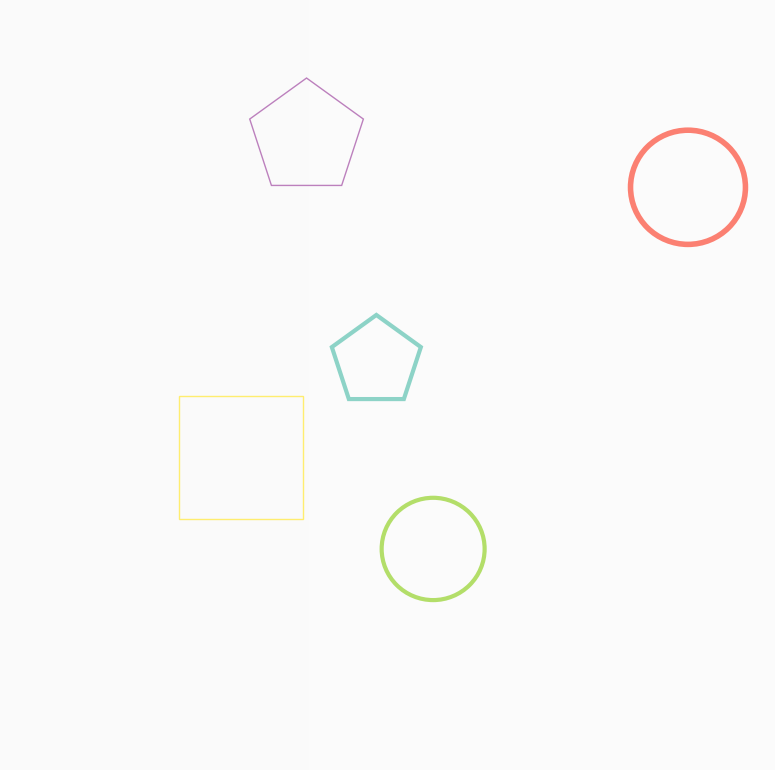[{"shape": "pentagon", "thickness": 1.5, "radius": 0.3, "center": [0.486, 0.531]}, {"shape": "circle", "thickness": 2, "radius": 0.37, "center": [0.888, 0.757]}, {"shape": "circle", "thickness": 1.5, "radius": 0.33, "center": [0.559, 0.287]}, {"shape": "pentagon", "thickness": 0.5, "radius": 0.39, "center": [0.396, 0.822]}, {"shape": "square", "thickness": 0.5, "radius": 0.4, "center": [0.311, 0.405]}]